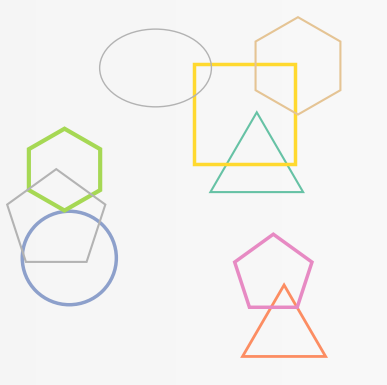[{"shape": "triangle", "thickness": 1.5, "radius": 0.69, "center": [0.663, 0.57]}, {"shape": "triangle", "thickness": 2, "radius": 0.62, "center": [0.733, 0.136]}, {"shape": "circle", "thickness": 2.5, "radius": 0.61, "center": [0.179, 0.33]}, {"shape": "pentagon", "thickness": 2.5, "radius": 0.52, "center": [0.705, 0.287]}, {"shape": "hexagon", "thickness": 3, "radius": 0.53, "center": [0.167, 0.559]}, {"shape": "square", "thickness": 2.5, "radius": 0.65, "center": [0.631, 0.705]}, {"shape": "hexagon", "thickness": 1.5, "radius": 0.63, "center": [0.769, 0.829]}, {"shape": "pentagon", "thickness": 1.5, "radius": 0.67, "center": [0.145, 0.427]}, {"shape": "oval", "thickness": 1, "radius": 0.72, "center": [0.401, 0.823]}]